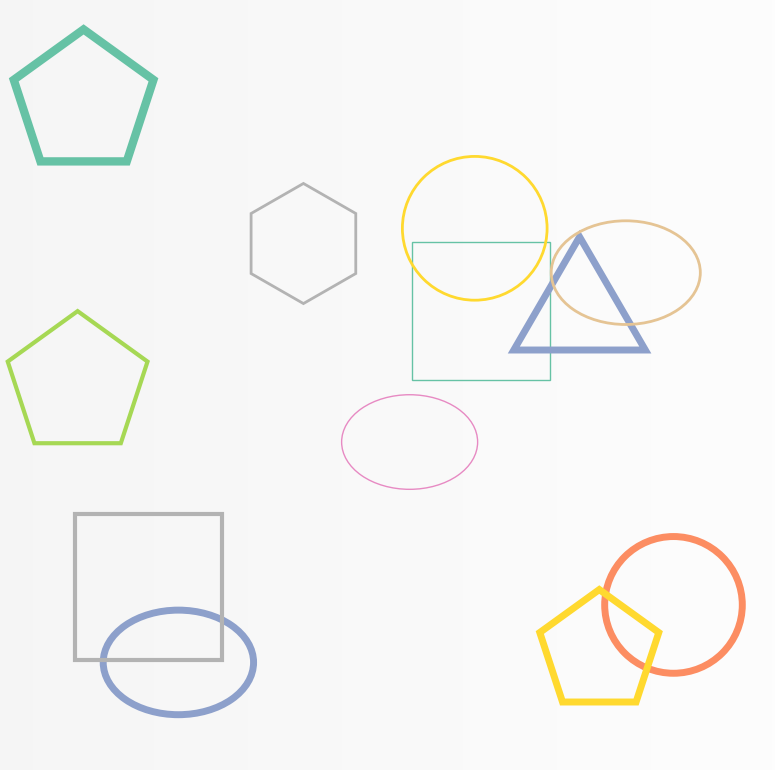[{"shape": "pentagon", "thickness": 3, "radius": 0.47, "center": [0.108, 0.867]}, {"shape": "square", "thickness": 0.5, "radius": 0.45, "center": [0.621, 0.596]}, {"shape": "circle", "thickness": 2.5, "radius": 0.44, "center": [0.869, 0.214]}, {"shape": "oval", "thickness": 2.5, "radius": 0.49, "center": [0.23, 0.14]}, {"shape": "triangle", "thickness": 2.5, "radius": 0.49, "center": [0.748, 0.594]}, {"shape": "oval", "thickness": 0.5, "radius": 0.44, "center": [0.529, 0.426]}, {"shape": "pentagon", "thickness": 1.5, "radius": 0.47, "center": [0.1, 0.501]}, {"shape": "pentagon", "thickness": 2.5, "radius": 0.4, "center": [0.773, 0.154]}, {"shape": "circle", "thickness": 1, "radius": 0.47, "center": [0.613, 0.704]}, {"shape": "oval", "thickness": 1, "radius": 0.48, "center": [0.807, 0.646]}, {"shape": "square", "thickness": 1.5, "radius": 0.47, "center": [0.192, 0.238]}, {"shape": "hexagon", "thickness": 1, "radius": 0.39, "center": [0.392, 0.684]}]